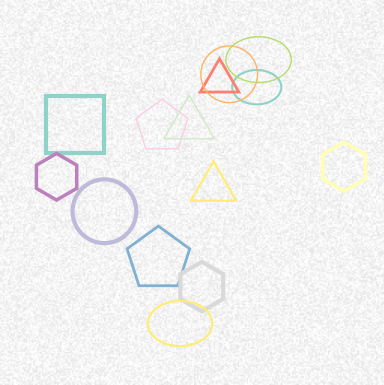[{"shape": "square", "thickness": 3, "radius": 0.37, "center": [0.195, 0.677]}, {"shape": "oval", "thickness": 1.5, "radius": 0.32, "center": [0.667, 0.774]}, {"shape": "hexagon", "thickness": 2.5, "radius": 0.32, "center": [0.894, 0.567]}, {"shape": "circle", "thickness": 3, "radius": 0.41, "center": [0.271, 0.451]}, {"shape": "triangle", "thickness": 2, "radius": 0.29, "center": [0.57, 0.79]}, {"shape": "pentagon", "thickness": 2, "radius": 0.43, "center": [0.411, 0.327]}, {"shape": "circle", "thickness": 1, "radius": 0.37, "center": [0.595, 0.807]}, {"shape": "oval", "thickness": 1, "radius": 0.43, "center": [0.672, 0.845]}, {"shape": "pentagon", "thickness": 1, "radius": 0.35, "center": [0.421, 0.671]}, {"shape": "hexagon", "thickness": 3, "radius": 0.32, "center": [0.524, 0.256]}, {"shape": "hexagon", "thickness": 2.5, "radius": 0.3, "center": [0.147, 0.541]}, {"shape": "triangle", "thickness": 1, "radius": 0.38, "center": [0.491, 0.677]}, {"shape": "triangle", "thickness": 1.5, "radius": 0.34, "center": [0.555, 0.513]}, {"shape": "oval", "thickness": 1.5, "radius": 0.42, "center": [0.468, 0.16]}]